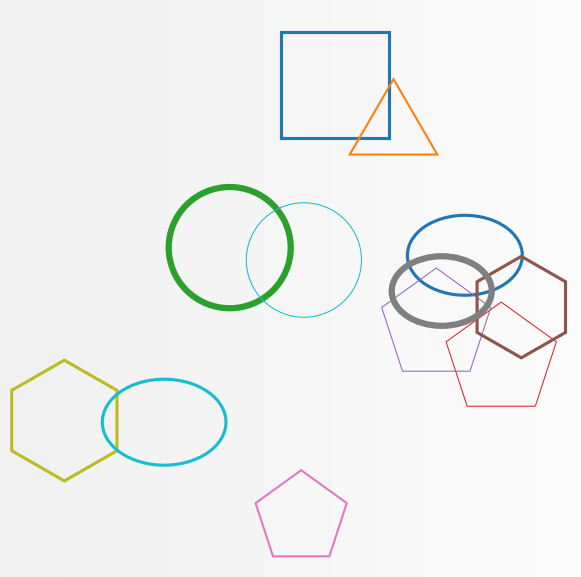[{"shape": "oval", "thickness": 1.5, "radius": 0.49, "center": [0.8, 0.557]}, {"shape": "square", "thickness": 1.5, "radius": 0.46, "center": [0.576, 0.852]}, {"shape": "triangle", "thickness": 1, "radius": 0.43, "center": [0.677, 0.775]}, {"shape": "circle", "thickness": 3, "radius": 0.52, "center": [0.395, 0.57]}, {"shape": "pentagon", "thickness": 0.5, "radius": 0.5, "center": [0.862, 0.376]}, {"shape": "pentagon", "thickness": 0.5, "radius": 0.49, "center": [0.751, 0.436]}, {"shape": "hexagon", "thickness": 1.5, "radius": 0.44, "center": [0.897, 0.467]}, {"shape": "pentagon", "thickness": 1, "radius": 0.41, "center": [0.518, 0.102]}, {"shape": "oval", "thickness": 3, "radius": 0.43, "center": [0.76, 0.495]}, {"shape": "hexagon", "thickness": 1.5, "radius": 0.52, "center": [0.111, 0.271]}, {"shape": "circle", "thickness": 0.5, "radius": 0.5, "center": [0.523, 0.549]}, {"shape": "oval", "thickness": 1.5, "radius": 0.53, "center": [0.282, 0.268]}]